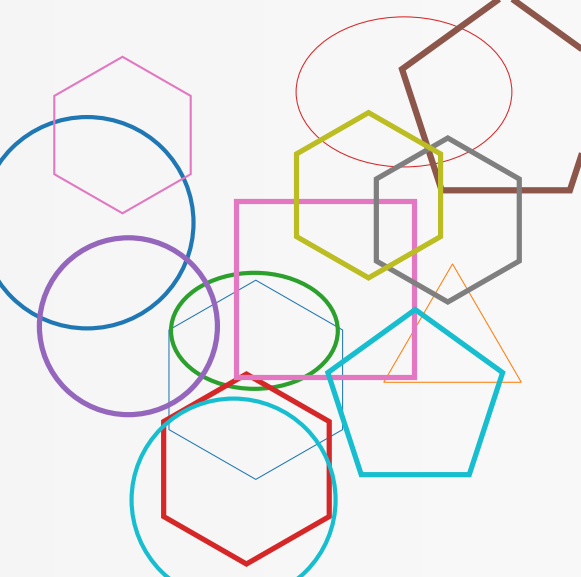[{"shape": "hexagon", "thickness": 0.5, "radius": 0.86, "center": [0.44, 0.341]}, {"shape": "circle", "thickness": 2, "radius": 0.91, "center": [0.15, 0.613]}, {"shape": "triangle", "thickness": 0.5, "radius": 0.68, "center": [0.779, 0.406]}, {"shape": "oval", "thickness": 2, "radius": 0.72, "center": [0.438, 0.426]}, {"shape": "hexagon", "thickness": 2.5, "radius": 0.82, "center": [0.424, 0.187]}, {"shape": "oval", "thickness": 0.5, "radius": 0.93, "center": [0.695, 0.84]}, {"shape": "circle", "thickness": 2.5, "radius": 0.77, "center": [0.221, 0.434]}, {"shape": "pentagon", "thickness": 3, "radius": 0.94, "center": [0.87, 0.821]}, {"shape": "hexagon", "thickness": 1, "radius": 0.68, "center": [0.211, 0.765]}, {"shape": "square", "thickness": 2.5, "radius": 0.76, "center": [0.559, 0.499]}, {"shape": "hexagon", "thickness": 2.5, "radius": 0.71, "center": [0.77, 0.618]}, {"shape": "hexagon", "thickness": 2.5, "radius": 0.72, "center": [0.634, 0.661]}, {"shape": "circle", "thickness": 2, "radius": 0.88, "center": [0.402, 0.133]}, {"shape": "pentagon", "thickness": 2.5, "radius": 0.79, "center": [0.714, 0.305]}]